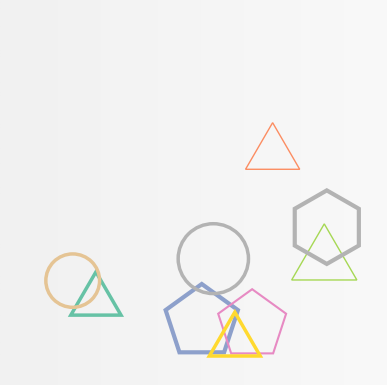[{"shape": "triangle", "thickness": 2.5, "radius": 0.37, "center": [0.248, 0.219]}, {"shape": "triangle", "thickness": 1, "radius": 0.4, "center": [0.704, 0.601]}, {"shape": "pentagon", "thickness": 3, "radius": 0.49, "center": [0.521, 0.164]}, {"shape": "pentagon", "thickness": 1.5, "radius": 0.46, "center": [0.651, 0.157]}, {"shape": "triangle", "thickness": 1, "radius": 0.49, "center": [0.837, 0.321]}, {"shape": "triangle", "thickness": 2.5, "radius": 0.38, "center": [0.606, 0.113]}, {"shape": "circle", "thickness": 2.5, "radius": 0.35, "center": [0.188, 0.271]}, {"shape": "hexagon", "thickness": 3, "radius": 0.48, "center": [0.843, 0.41]}, {"shape": "circle", "thickness": 2.5, "radius": 0.45, "center": [0.551, 0.328]}]